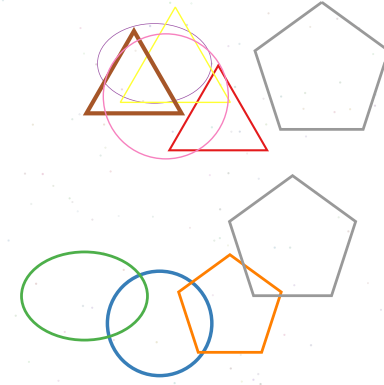[{"shape": "triangle", "thickness": 1.5, "radius": 0.73, "center": [0.567, 0.683]}, {"shape": "circle", "thickness": 2.5, "radius": 0.68, "center": [0.415, 0.16]}, {"shape": "oval", "thickness": 2, "radius": 0.82, "center": [0.219, 0.231]}, {"shape": "oval", "thickness": 0.5, "radius": 0.74, "center": [0.401, 0.835]}, {"shape": "pentagon", "thickness": 2, "radius": 0.7, "center": [0.597, 0.198]}, {"shape": "triangle", "thickness": 1, "radius": 0.82, "center": [0.455, 0.817]}, {"shape": "triangle", "thickness": 3, "radius": 0.71, "center": [0.348, 0.777]}, {"shape": "circle", "thickness": 1, "radius": 0.81, "center": [0.431, 0.75]}, {"shape": "pentagon", "thickness": 2, "radius": 0.86, "center": [0.76, 0.371]}, {"shape": "pentagon", "thickness": 2, "radius": 0.91, "center": [0.836, 0.812]}]